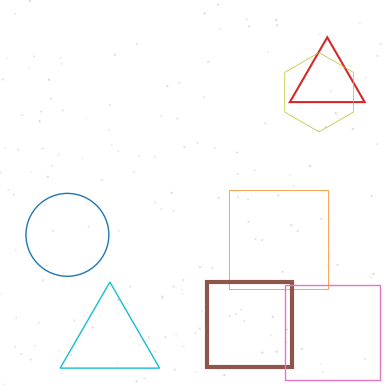[{"shape": "circle", "thickness": 1, "radius": 0.54, "center": [0.175, 0.39]}, {"shape": "square", "thickness": 0.5, "radius": 0.64, "center": [0.724, 0.378]}, {"shape": "triangle", "thickness": 1.5, "radius": 0.56, "center": [0.85, 0.791]}, {"shape": "square", "thickness": 3, "radius": 0.55, "center": [0.649, 0.157]}, {"shape": "square", "thickness": 1, "radius": 0.62, "center": [0.864, 0.136]}, {"shape": "hexagon", "thickness": 0.5, "radius": 0.52, "center": [0.829, 0.76]}, {"shape": "triangle", "thickness": 1, "radius": 0.75, "center": [0.285, 0.118]}]